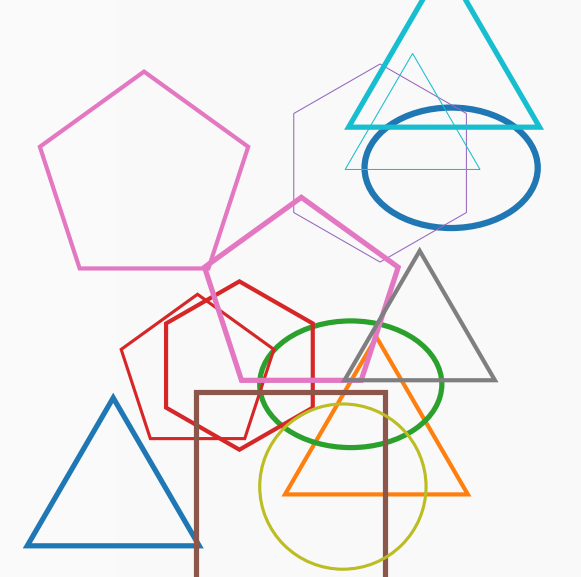[{"shape": "oval", "thickness": 3, "radius": 0.74, "center": [0.776, 0.709]}, {"shape": "triangle", "thickness": 2.5, "radius": 0.85, "center": [0.195, 0.139]}, {"shape": "triangle", "thickness": 2, "radius": 0.91, "center": [0.648, 0.234]}, {"shape": "oval", "thickness": 2.5, "radius": 0.78, "center": [0.603, 0.334]}, {"shape": "pentagon", "thickness": 1.5, "radius": 0.69, "center": [0.34, 0.351]}, {"shape": "hexagon", "thickness": 2, "radius": 0.73, "center": [0.412, 0.366]}, {"shape": "hexagon", "thickness": 0.5, "radius": 0.86, "center": [0.654, 0.717]}, {"shape": "square", "thickness": 2.5, "radius": 0.81, "center": [0.499, 0.159]}, {"shape": "pentagon", "thickness": 2, "radius": 0.94, "center": [0.248, 0.687]}, {"shape": "pentagon", "thickness": 2.5, "radius": 0.88, "center": [0.518, 0.482]}, {"shape": "triangle", "thickness": 2, "radius": 0.75, "center": [0.722, 0.415]}, {"shape": "circle", "thickness": 1.5, "radius": 0.72, "center": [0.59, 0.157]}, {"shape": "triangle", "thickness": 2.5, "radius": 0.95, "center": [0.764, 0.874]}, {"shape": "triangle", "thickness": 0.5, "radius": 0.67, "center": [0.71, 0.773]}]